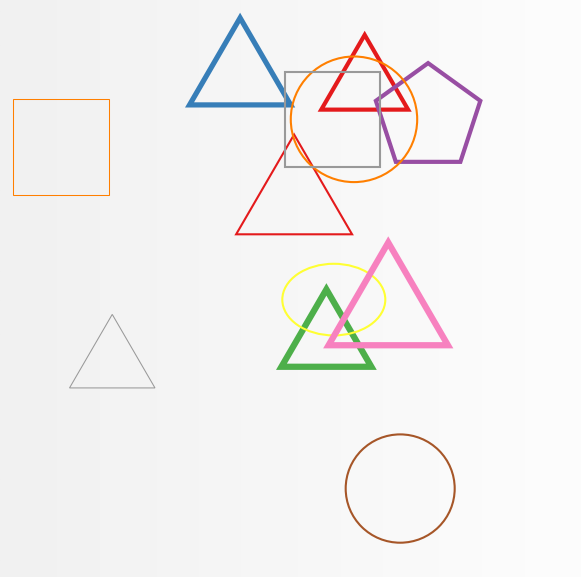[{"shape": "triangle", "thickness": 1, "radius": 0.58, "center": [0.506, 0.651]}, {"shape": "triangle", "thickness": 2, "radius": 0.43, "center": [0.627, 0.852]}, {"shape": "triangle", "thickness": 2.5, "radius": 0.5, "center": [0.413, 0.868]}, {"shape": "triangle", "thickness": 3, "radius": 0.45, "center": [0.562, 0.409]}, {"shape": "pentagon", "thickness": 2, "radius": 0.47, "center": [0.737, 0.795]}, {"shape": "circle", "thickness": 1, "radius": 0.54, "center": [0.609, 0.793]}, {"shape": "square", "thickness": 0.5, "radius": 0.41, "center": [0.105, 0.744]}, {"shape": "oval", "thickness": 1, "radius": 0.44, "center": [0.574, 0.48]}, {"shape": "circle", "thickness": 1, "radius": 0.47, "center": [0.688, 0.153]}, {"shape": "triangle", "thickness": 3, "radius": 0.59, "center": [0.668, 0.461]}, {"shape": "triangle", "thickness": 0.5, "radius": 0.42, "center": [0.193, 0.37]}, {"shape": "square", "thickness": 1, "radius": 0.41, "center": [0.572, 0.792]}]